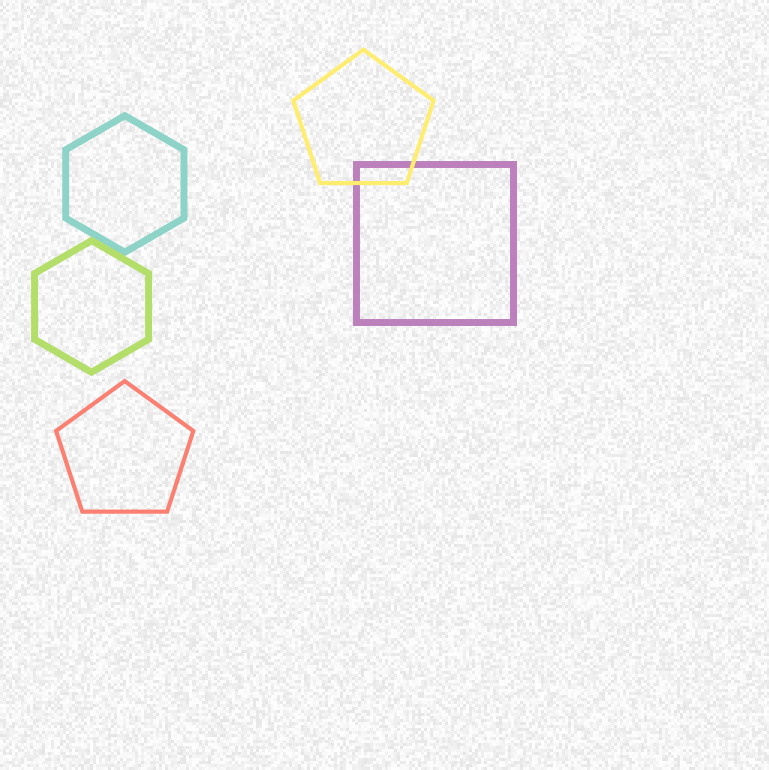[{"shape": "hexagon", "thickness": 2.5, "radius": 0.44, "center": [0.162, 0.761]}, {"shape": "pentagon", "thickness": 1.5, "radius": 0.47, "center": [0.162, 0.411]}, {"shape": "hexagon", "thickness": 2.5, "radius": 0.43, "center": [0.119, 0.602]}, {"shape": "square", "thickness": 2.5, "radius": 0.51, "center": [0.564, 0.685]}, {"shape": "pentagon", "thickness": 1.5, "radius": 0.48, "center": [0.472, 0.84]}]